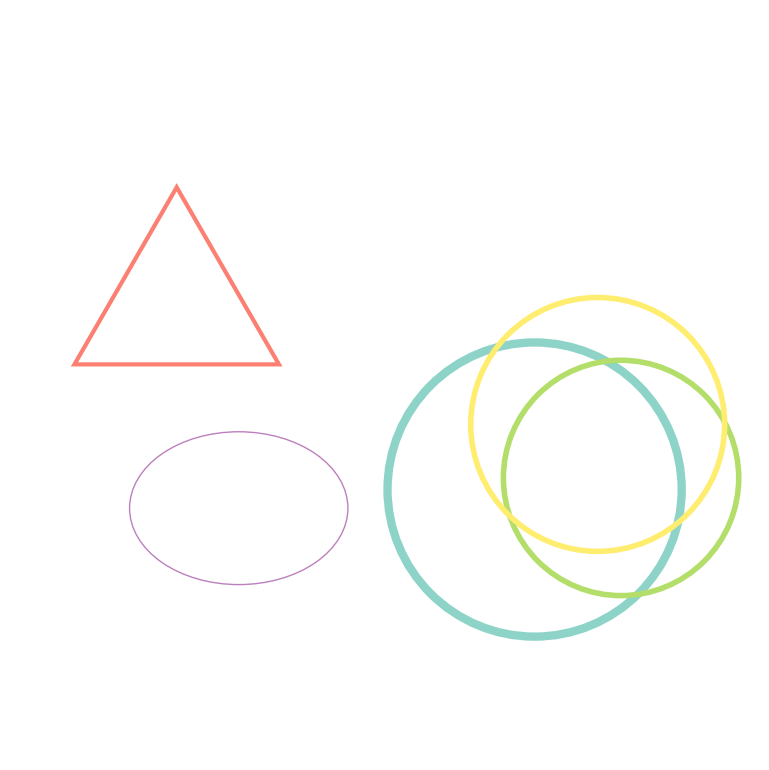[{"shape": "circle", "thickness": 3, "radius": 0.96, "center": [0.694, 0.364]}, {"shape": "triangle", "thickness": 1.5, "radius": 0.77, "center": [0.229, 0.603]}, {"shape": "circle", "thickness": 2, "radius": 0.76, "center": [0.807, 0.379]}, {"shape": "oval", "thickness": 0.5, "radius": 0.71, "center": [0.31, 0.34]}, {"shape": "circle", "thickness": 2, "radius": 0.82, "center": [0.776, 0.449]}]